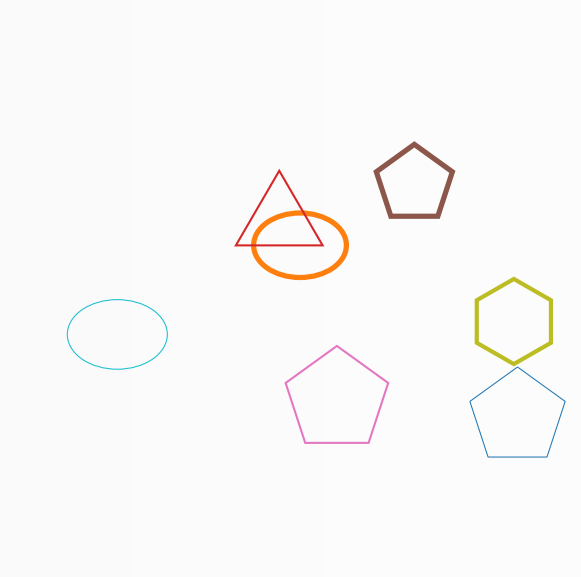[{"shape": "pentagon", "thickness": 0.5, "radius": 0.43, "center": [0.89, 0.277]}, {"shape": "oval", "thickness": 2.5, "radius": 0.4, "center": [0.516, 0.574]}, {"shape": "triangle", "thickness": 1, "radius": 0.43, "center": [0.48, 0.617]}, {"shape": "pentagon", "thickness": 2.5, "radius": 0.34, "center": [0.713, 0.68]}, {"shape": "pentagon", "thickness": 1, "radius": 0.46, "center": [0.58, 0.307]}, {"shape": "hexagon", "thickness": 2, "radius": 0.37, "center": [0.884, 0.442]}, {"shape": "oval", "thickness": 0.5, "radius": 0.43, "center": [0.202, 0.42]}]